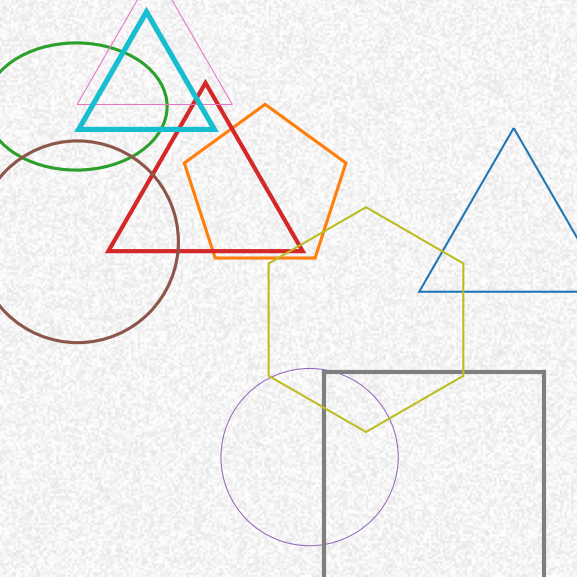[{"shape": "triangle", "thickness": 1, "radius": 0.95, "center": [0.89, 0.588]}, {"shape": "pentagon", "thickness": 1.5, "radius": 0.74, "center": [0.459, 0.671]}, {"shape": "oval", "thickness": 1.5, "radius": 0.79, "center": [0.132, 0.815]}, {"shape": "triangle", "thickness": 2, "radius": 0.97, "center": [0.356, 0.661]}, {"shape": "circle", "thickness": 0.5, "radius": 0.77, "center": [0.536, 0.208]}, {"shape": "circle", "thickness": 1.5, "radius": 0.87, "center": [0.134, 0.58]}, {"shape": "triangle", "thickness": 0.5, "radius": 0.78, "center": [0.268, 0.896]}, {"shape": "square", "thickness": 2, "radius": 0.95, "center": [0.751, 0.165]}, {"shape": "hexagon", "thickness": 1, "radius": 0.97, "center": [0.634, 0.446]}, {"shape": "triangle", "thickness": 2.5, "radius": 0.68, "center": [0.254, 0.843]}]